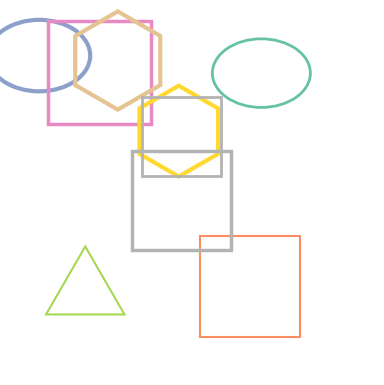[{"shape": "oval", "thickness": 2, "radius": 0.64, "center": [0.679, 0.81]}, {"shape": "square", "thickness": 1.5, "radius": 0.65, "center": [0.649, 0.256]}, {"shape": "oval", "thickness": 3, "radius": 0.66, "center": [0.102, 0.856]}, {"shape": "square", "thickness": 2.5, "radius": 0.67, "center": [0.259, 0.813]}, {"shape": "triangle", "thickness": 1.5, "radius": 0.59, "center": [0.221, 0.242]}, {"shape": "hexagon", "thickness": 3, "radius": 0.59, "center": [0.464, 0.659]}, {"shape": "hexagon", "thickness": 3, "radius": 0.64, "center": [0.306, 0.843]}, {"shape": "square", "thickness": 2.5, "radius": 0.64, "center": [0.472, 0.478]}, {"shape": "square", "thickness": 2, "radius": 0.51, "center": [0.471, 0.645]}]